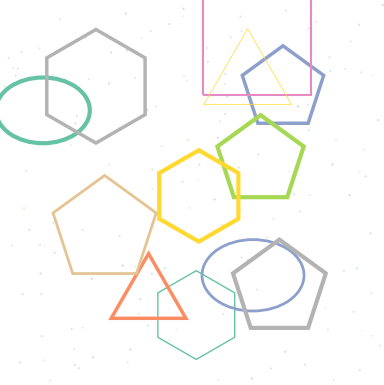[{"shape": "hexagon", "thickness": 1, "radius": 0.58, "center": [0.51, 0.182]}, {"shape": "oval", "thickness": 3, "radius": 0.61, "center": [0.111, 0.713]}, {"shape": "triangle", "thickness": 2.5, "radius": 0.56, "center": [0.386, 0.229]}, {"shape": "pentagon", "thickness": 2.5, "radius": 0.56, "center": [0.735, 0.77]}, {"shape": "oval", "thickness": 2, "radius": 0.66, "center": [0.657, 0.285]}, {"shape": "square", "thickness": 1.5, "radius": 0.7, "center": [0.667, 0.893]}, {"shape": "pentagon", "thickness": 3, "radius": 0.59, "center": [0.677, 0.583]}, {"shape": "triangle", "thickness": 0.5, "radius": 0.66, "center": [0.643, 0.794]}, {"shape": "hexagon", "thickness": 3, "radius": 0.59, "center": [0.516, 0.491]}, {"shape": "pentagon", "thickness": 2, "radius": 0.7, "center": [0.272, 0.403]}, {"shape": "pentagon", "thickness": 3, "radius": 0.63, "center": [0.726, 0.251]}, {"shape": "hexagon", "thickness": 2.5, "radius": 0.74, "center": [0.249, 0.776]}]